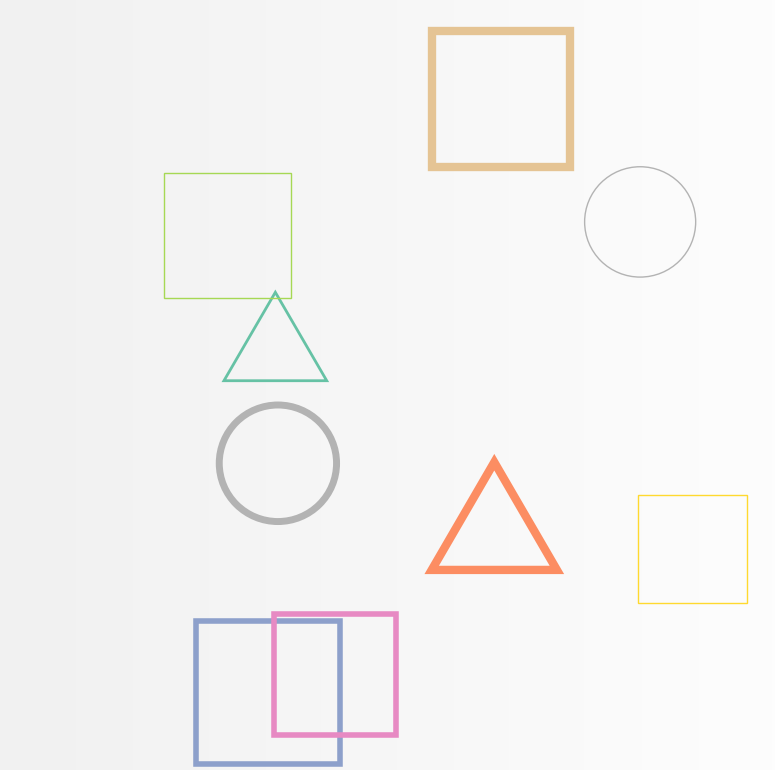[{"shape": "triangle", "thickness": 1, "radius": 0.38, "center": [0.355, 0.544]}, {"shape": "triangle", "thickness": 3, "radius": 0.47, "center": [0.638, 0.306]}, {"shape": "square", "thickness": 2, "radius": 0.47, "center": [0.346, 0.101]}, {"shape": "square", "thickness": 2, "radius": 0.39, "center": [0.432, 0.124]}, {"shape": "square", "thickness": 0.5, "radius": 0.41, "center": [0.293, 0.694]}, {"shape": "square", "thickness": 0.5, "radius": 0.35, "center": [0.893, 0.287]}, {"shape": "square", "thickness": 3, "radius": 0.44, "center": [0.646, 0.871]}, {"shape": "circle", "thickness": 0.5, "radius": 0.36, "center": [0.826, 0.712]}, {"shape": "circle", "thickness": 2.5, "radius": 0.38, "center": [0.359, 0.398]}]